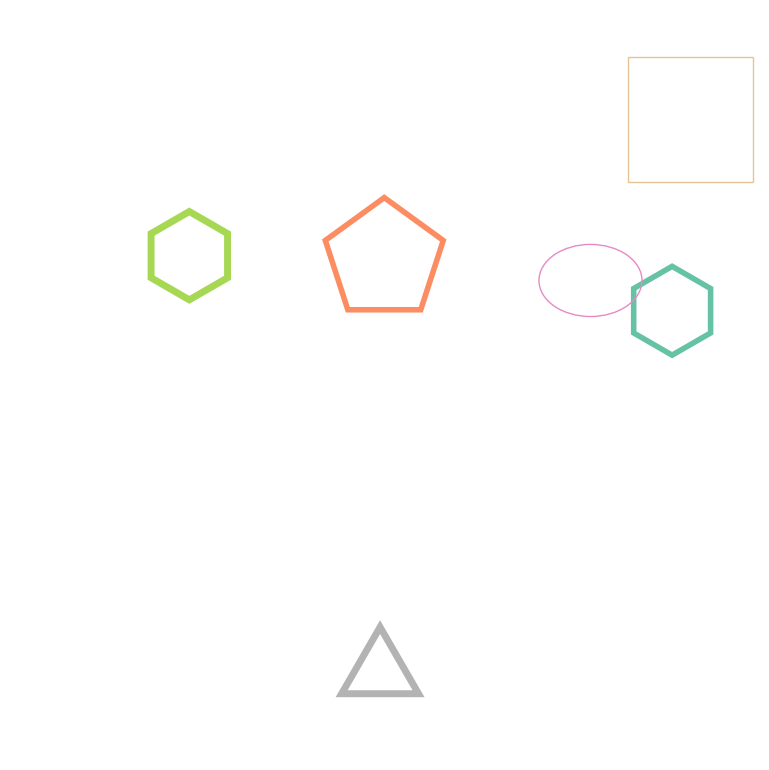[{"shape": "hexagon", "thickness": 2, "radius": 0.29, "center": [0.873, 0.596]}, {"shape": "pentagon", "thickness": 2, "radius": 0.4, "center": [0.499, 0.663]}, {"shape": "oval", "thickness": 0.5, "radius": 0.33, "center": [0.767, 0.636]}, {"shape": "hexagon", "thickness": 2.5, "radius": 0.29, "center": [0.246, 0.668]}, {"shape": "square", "thickness": 0.5, "radius": 0.41, "center": [0.897, 0.845]}, {"shape": "triangle", "thickness": 2.5, "radius": 0.29, "center": [0.494, 0.128]}]